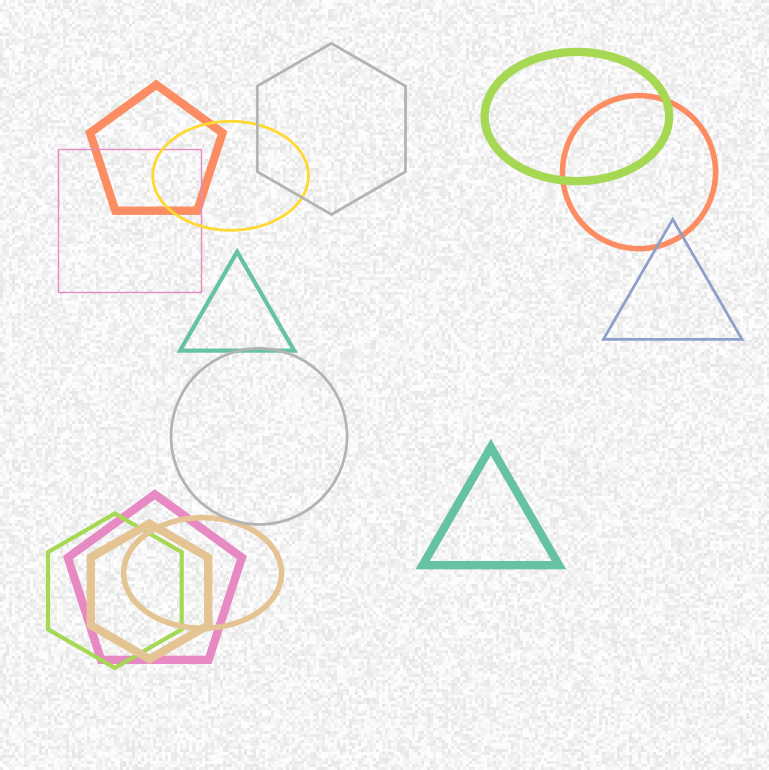[{"shape": "triangle", "thickness": 3, "radius": 0.51, "center": [0.637, 0.317]}, {"shape": "triangle", "thickness": 1.5, "radius": 0.43, "center": [0.308, 0.587]}, {"shape": "circle", "thickness": 2, "radius": 0.5, "center": [0.83, 0.776]}, {"shape": "pentagon", "thickness": 3, "radius": 0.45, "center": [0.203, 0.8]}, {"shape": "triangle", "thickness": 1, "radius": 0.52, "center": [0.874, 0.611]}, {"shape": "pentagon", "thickness": 3, "radius": 0.59, "center": [0.201, 0.239]}, {"shape": "square", "thickness": 0.5, "radius": 0.46, "center": [0.168, 0.714]}, {"shape": "oval", "thickness": 3, "radius": 0.6, "center": [0.749, 0.849]}, {"shape": "hexagon", "thickness": 1.5, "radius": 0.5, "center": [0.149, 0.233]}, {"shape": "oval", "thickness": 1, "radius": 0.51, "center": [0.3, 0.772]}, {"shape": "hexagon", "thickness": 3, "radius": 0.44, "center": [0.194, 0.232]}, {"shape": "oval", "thickness": 2, "radius": 0.51, "center": [0.263, 0.256]}, {"shape": "hexagon", "thickness": 1, "radius": 0.56, "center": [0.43, 0.833]}, {"shape": "circle", "thickness": 1, "radius": 0.57, "center": [0.336, 0.433]}]